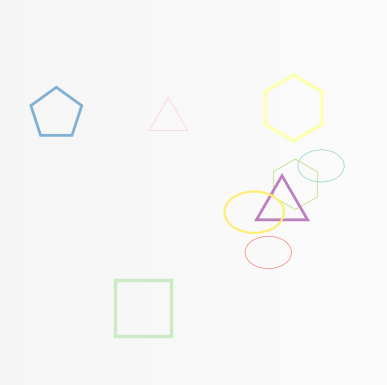[{"shape": "oval", "thickness": 0.5, "radius": 0.3, "center": [0.829, 0.569]}, {"shape": "hexagon", "thickness": 2.5, "radius": 0.43, "center": [0.758, 0.719]}, {"shape": "oval", "thickness": 0.5, "radius": 0.3, "center": [0.692, 0.344]}, {"shape": "pentagon", "thickness": 2, "radius": 0.34, "center": [0.145, 0.704]}, {"shape": "hexagon", "thickness": 0.5, "radius": 0.33, "center": [0.762, 0.521]}, {"shape": "triangle", "thickness": 0.5, "radius": 0.29, "center": [0.435, 0.689]}, {"shape": "triangle", "thickness": 2, "radius": 0.38, "center": [0.728, 0.467]}, {"shape": "square", "thickness": 2.5, "radius": 0.36, "center": [0.369, 0.199]}, {"shape": "oval", "thickness": 1.5, "radius": 0.38, "center": [0.656, 0.449]}]